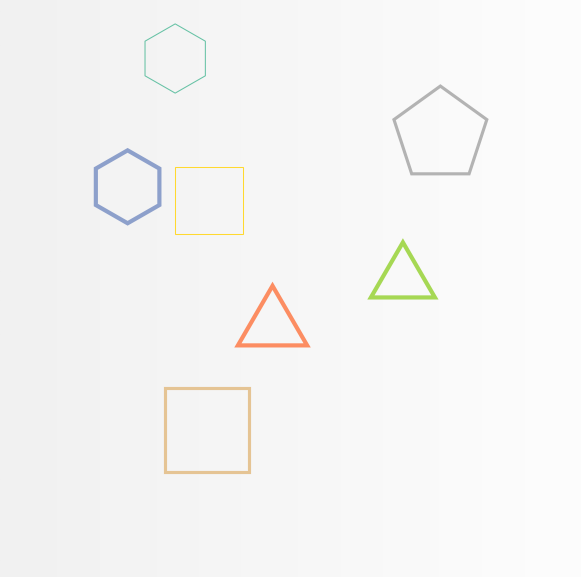[{"shape": "hexagon", "thickness": 0.5, "radius": 0.3, "center": [0.301, 0.898]}, {"shape": "triangle", "thickness": 2, "radius": 0.34, "center": [0.469, 0.435]}, {"shape": "hexagon", "thickness": 2, "radius": 0.32, "center": [0.22, 0.676]}, {"shape": "triangle", "thickness": 2, "radius": 0.32, "center": [0.693, 0.516]}, {"shape": "square", "thickness": 0.5, "radius": 0.29, "center": [0.359, 0.652]}, {"shape": "square", "thickness": 1.5, "radius": 0.36, "center": [0.356, 0.255]}, {"shape": "pentagon", "thickness": 1.5, "radius": 0.42, "center": [0.758, 0.766]}]